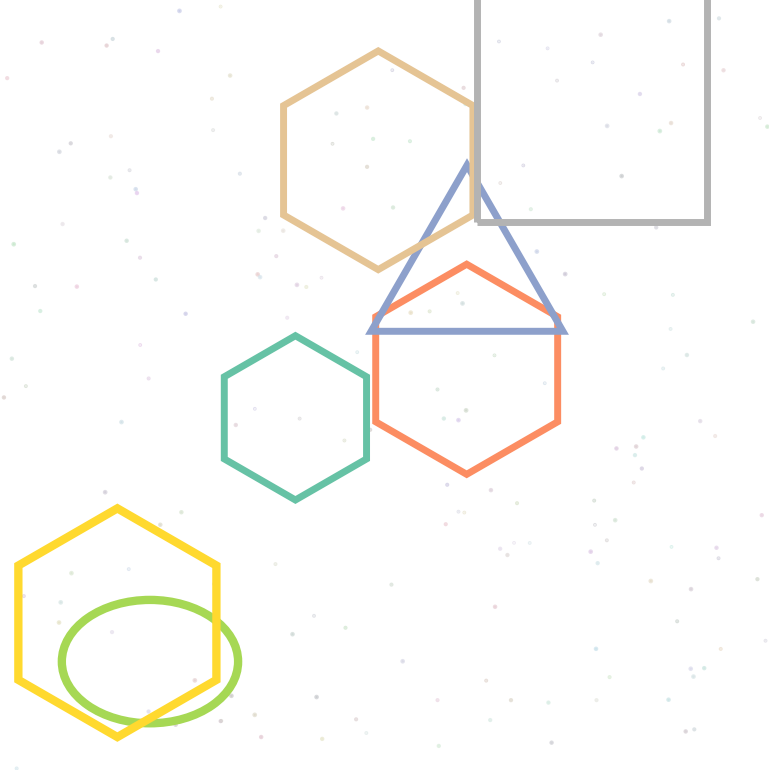[{"shape": "hexagon", "thickness": 2.5, "radius": 0.53, "center": [0.384, 0.457]}, {"shape": "hexagon", "thickness": 2.5, "radius": 0.68, "center": [0.606, 0.52]}, {"shape": "triangle", "thickness": 2.5, "radius": 0.72, "center": [0.607, 0.642]}, {"shape": "oval", "thickness": 3, "radius": 0.57, "center": [0.195, 0.141]}, {"shape": "hexagon", "thickness": 3, "radius": 0.74, "center": [0.152, 0.191]}, {"shape": "hexagon", "thickness": 2.5, "radius": 0.71, "center": [0.491, 0.792]}, {"shape": "square", "thickness": 2.5, "radius": 0.75, "center": [0.769, 0.861]}]